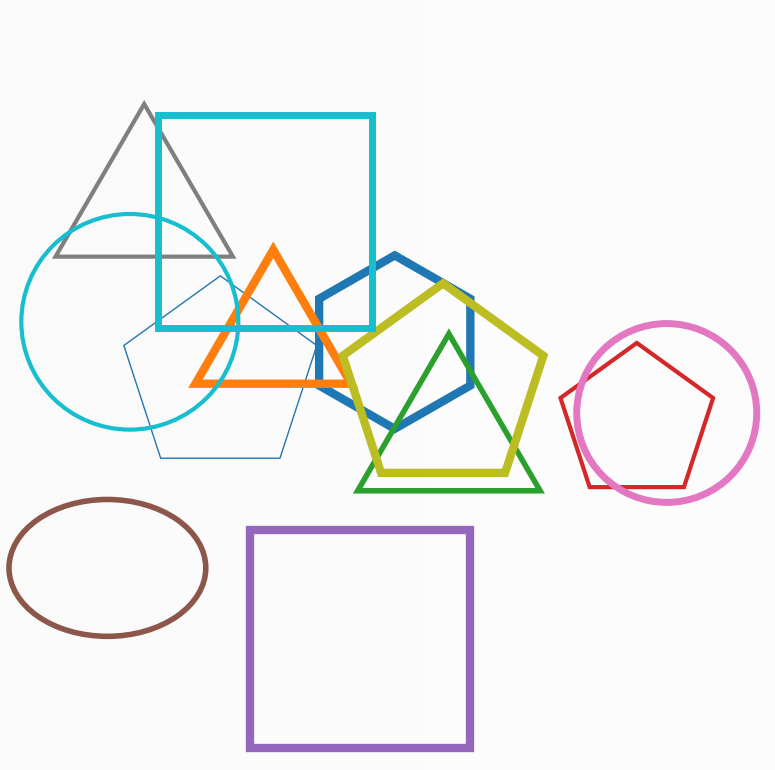[{"shape": "pentagon", "thickness": 0.5, "radius": 0.65, "center": [0.284, 0.511]}, {"shape": "hexagon", "thickness": 3, "radius": 0.56, "center": [0.509, 0.556]}, {"shape": "triangle", "thickness": 3, "radius": 0.58, "center": [0.353, 0.56]}, {"shape": "triangle", "thickness": 2, "radius": 0.68, "center": [0.579, 0.431]}, {"shape": "pentagon", "thickness": 1.5, "radius": 0.52, "center": [0.822, 0.451]}, {"shape": "square", "thickness": 3, "radius": 0.71, "center": [0.465, 0.17]}, {"shape": "oval", "thickness": 2, "radius": 0.63, "center": [0.139, 0.262]}, {"shape": "circle", "thickness": 2.5, "radius": 0.58, "center": [0.86, 0.464]}, {"shape": "triangle", "thickness": 1.5, "radius": 0.66, "center": [0.186, 0.733]}, {"shape": "pentagon", "thickness": 3, "radius": 0.68, "center": [0.572, 0.496]}, {"shape": "square", "thickness": 2.5, "radius": 0.69, "center": [0.342, 0.712]}, {"shape": "circle", "thickness": 1.5, "radius": 0.7, "center": [0.168, 0.582]}]